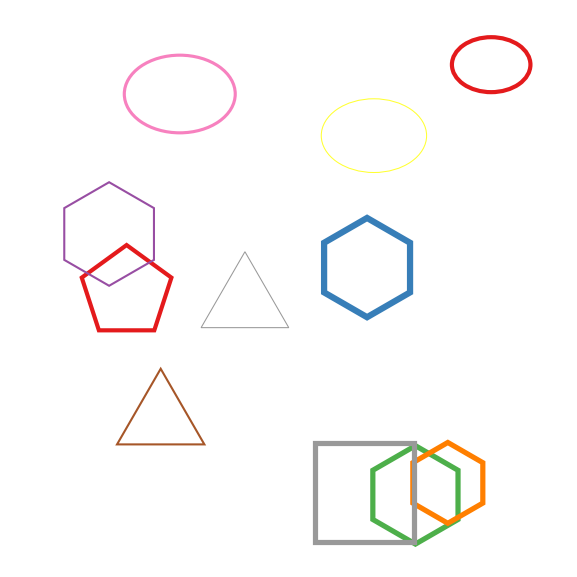[{"shape": "pentagon", "thickness": 2, "radius": 0.41, "center": [0.219, 0.493]}, {"shape": "oval", "thickness": 2, "radius": 0.34, "center": [0.851, 0.887]}, {"shape": "hexagon", "thickness": 3, "radius": 0.43, "center": [0.636, 0.536]}, {"shape": "hexagon", "thickness": 2.5, "radius": 0.43, "center": [0.719, 0.142]}, {"shape": "hexagon", "thickness": 1, "radius": 0.45, "center": [0.189, 0.594]}, {"shape": "hexagon", "thickness": 2.5, "radius": 0.35, "center": [0.775, 0.163]}, {"shape": "oval", "thickness": 0.5, "radius": 0.46, "center": [0.647, 0.764]}, {"shape": "triangle", "thickness": 1, "radius": 0.44, "center": [0.278, 0.273]}, {"shape": "oval", "thickness": 1.5, "radius": 0.48, "center": [0.311, 0.836]}, {"shape": "triangle", "thickness": 0.5, "radius": 0.44, "center": [0.424, 0.476]}, {"shape": "square", "thickness": 2.5, "radius": 0.43, "center": [0.631, 0.146]}]